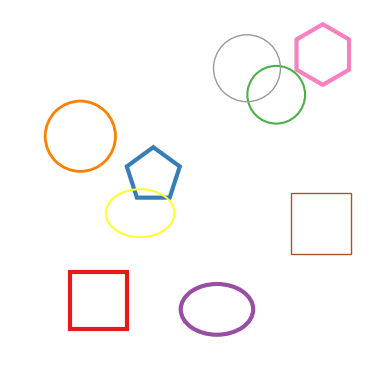[{"shape": "square", "thickness": 3, "radius": 0.37, "center": [0.256, 0.219]}, {"shape": "pentagon", "thickness": 3, "radius": 0.36, "center": [0.398, 0.545]}, {"shape": "circle", "thickness": 1.5, "radius": 0.37, "center": [0.717, 0.754]}, {"shape": "oval", "thickness": 3, "radius": 0.47, "center": [0.564, 0.196]}, {"shape": "circle", "thickness": 2, "radius": 0.46, "center": [0.209, 0.646]}, {"shape": "oval", "thickness": 1.5, "radius": 0.45, "center": [0.364, 0.446]}, {"shape": "square", "thickness": 1, "radius": 0.39, "center": [0.833, 0.42]}, {"shape": "hexagon", "thickness": 3, "radius": 0.39, "center": [0.838, 0.858]}, {"shape": "circle", "thickness": 1, "radius": 0.43, "center": [0.642, 0.823]}]